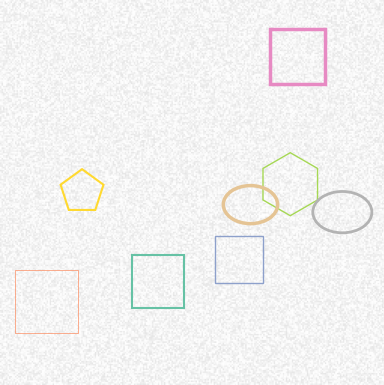[{"shape": "square", "thickness": 1.5, "radius": 0.34, "center": [0.41, 0.269]}, {"shape": "square", "thickness": 0.5, "radius": 0.41, "center": [0.12, 0.217]}, {"shape": "square", "thickness": 1, "radius": 0.31, "center": [0.62, 0.326]}, {"shape": "square", "thickness": 2.5, "radius": 0.35, "center": [0.773, 0.853]}, {"shape": "hexagon", "thickness": 1, "radius": 0.41, "center": [0.754, 0.522]}, {"shape": "pentagon", "thickness": 1.5, "radius": 0.29, "center": [0.213, 0.502]}, {"shape": "oval", "thickness": 2.5, "radius": 0.35, "center": [0.651, 0.469]}, {"shape": "oval", "thickness": 2, "radius": 0.38, "center": [0.889, 0.449]}]